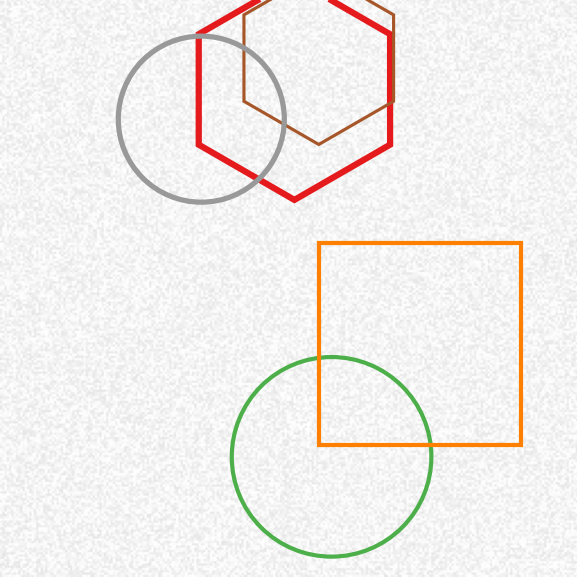[{"shape": "hexagon", "thickness": 3, "radius": 0.96, "center": [0.51, 0.844]}, {"shape": "circle", "thickness": 2, "radius": 0.86, "center": [0.574, 0.208]}, {"shape": "square", "thickness": 2, "radius": 0.88, "center": [0.727, 0.403]}, {"shape": "hexagon", "thickness": 1.5, "radius": 0.75, "center": [0.552, 0.899]}, {"shape": "circle", "thickness": 2.5, "radius": 0.72, "center": [0.349, 0.793]}]